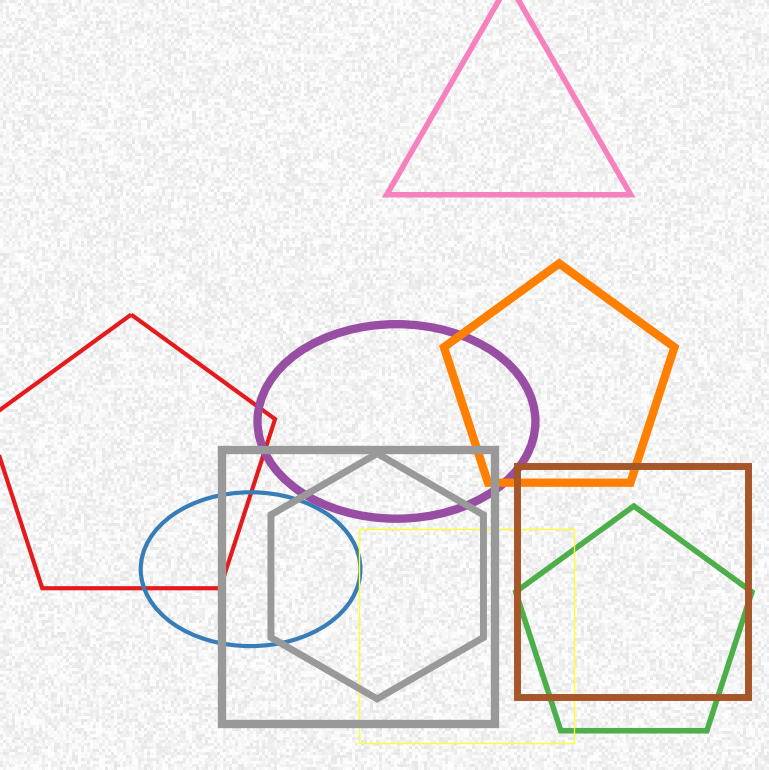[{"shape": "pentagon", "thickness": 1.5, "radius": 0.98, "center": [0.17, 0.395]}, {"shape": "oval", "thickness": 1.5, "radius": 0.71, "center": [0.325, 0.261]}, {"shape": "pentagon", "thickness": 2, "radius": 0.81, "center": [0.823, 0.181]}, {"shape": "oval", "thickness": 3, "radius": 0.9, "center": [0.515, 0.453]}, {"shape": "pentagon", "thickness": 3, "radius": 0.79, "center": [0.726, 0.5]}, {"shape": "square", "thickness": 0.5, "radius": 0.7, "center": [0.606, 0.174]}, {"shape": "square", "thickness": 2.5, "radius": 0.75, "center": [0.821, 0.244]}, {"shape": "triangle", "thickness": 2, "radius": 0.92, "center": [0.661, 0.839]}, {"shape": "square", "thickness": 3, "radius": 0.89, "center": [0.465, 0.237]}, {"shape": "hexagon", "thickness": 2.5, "radius": 0.8, "center": [0.49, 0.252]}]